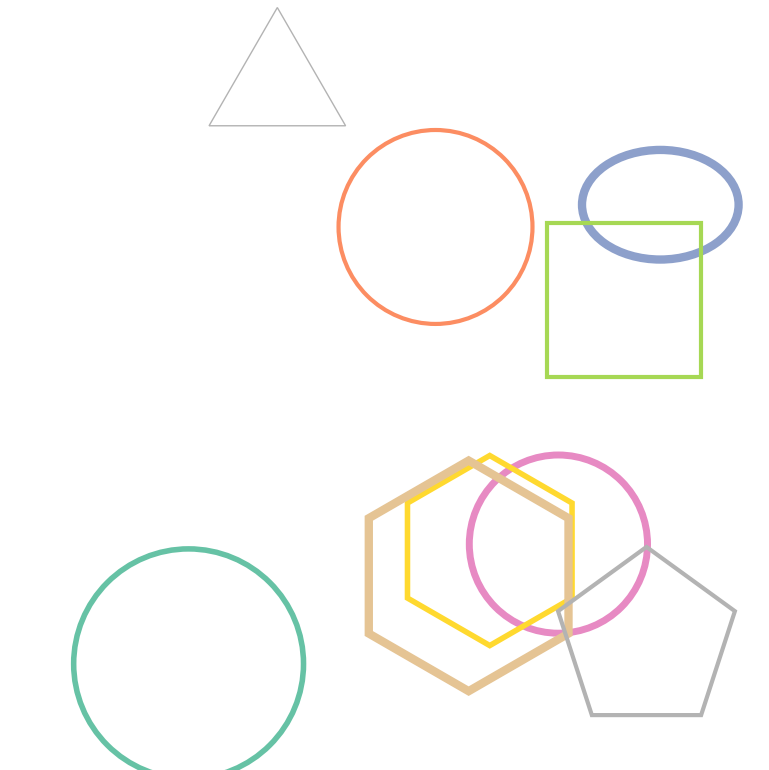[{"shape": "circle", "thickness": 2, "radius": 0.75, "center": [0.245, 0.138]}, {"shape": "circle", "thickness": 1.5, "radius": 0.63, "center": [0.566, 0.705]}, {"shape": "oval", "thickness": 3, "radius": 0.51, "center": [0.858, 0.734]}, {"shape": "circle", "thickness": 2.5, "radius": 0.58, "center": [0.725, 0.293]}, {"shape": "square", "thickness": 1.5, "radius": 0.5, "center": [0.81, 0.61]}, {"shape": "hexagon", "thickness": 2, "radius": 0.62, "center": [0.636, 0.285]}, {"shape": "hexagon", "thickness": 3, "radius": 0.75, "center": [0.609, 0.252]}, {"shape": "triangle", "thickness": 0.5, "radius": 0.51, "center": [0.36, 0.888]}, {"shape": "pentagon", "thickness": 1.5, "radius": 0.6, "center": [0.84, 0.169]}]